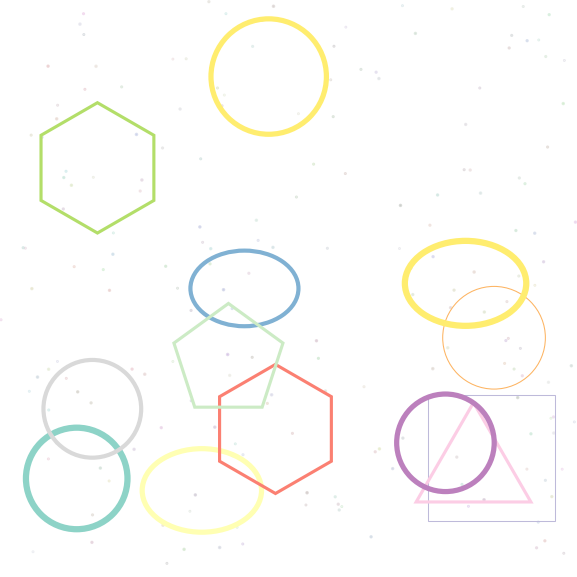[{"shape": "circle", "thickness": 3, "radius": 0.44, "center": [0.133, 0.171]}, {"shape": "oval", "thickness": 2.5, "radius": 0.52, "center": [0.35, 0.15]}, {"shape": "square", "thickness": 0.5, "radius": 0.55, "center": [0.851, 0.206]}, {"shape": "hexagon", "thickness": 1.5, "radius": 0.56, "center": [0.477, 0.256]}, {"shape": "oval", "thickness": 2, "radius": 0.47, "center": [0.423, 0.5]}, {"shape": "circle", "thickness": 0.5, "radius": 0.44, "center": [0.855, 0.414]}, {"shape": "hexagon", "thickness": 1.5, "radius": 0.56, "center": [0.169, 0.708]}, {"shape": "triangle", "thickness": 1.5, "radius": 0.57, "center": [0.82, 0.187]}, {"shape": "circle", "thickness": 2, "radius": 0.42, "center": [0.16, 0.291]}, {"shape": "circle", "thickness": 2.5, "radius": 0.42, "center": [0.771, 0.232]}, {"shape": "pentagon", "thickness": 1.5, "radius": 0.5, "center": [0.396, 0.374]}, {"shape": "oval", "thickness": 3, "radius": 0.53, "center": [0.806, 0.508]}, {"shape": "circle", "thickness": 2.5, "radius": 0.5, "center": [0.465, 0.867]}]